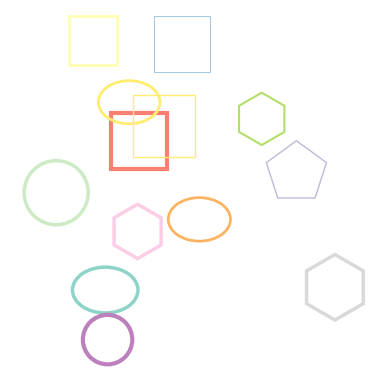[{"shape": "oval", "thickness": 2.5, "radius": 0.43, "center": [0.273, 0.247]}, {"shape": "square", "thickness": 2, "radius": 0.32, "center": [0.242, 0.895]}, {"shape": "pentagon", "thickness": 1, "radius": 0.41, "center": [0.77, 0.552]}, {"shape": "square", "thickness": 3, "radius": 0.36, "center": [0.36, 0.635]}, {"shape": "square", "thickness": 0.5, "radius": 0.36, "center": [0.473, 0.886]}, {"shape": "oval", "thickness": 2, "radius": 0.4, "center": [0.518, 0.43]}, {"shape": "hexagon", "thickness": 1.5, "radius": 0.34, "center": [0.68, 0.691]}, {"shape": "hexagon", "thickness": 2.5, "radius": 0.35, "center": [0.357, 0.399]}, {"shape": "hexagon", "thickness": 2.5, "radius": 0.43, "center": [0.87, 0.254]}, {"shape": "circle", "thickness": 3, "radius": 0.32, "center": [0.279, 0.118]}, {"shape": "circle", "thickness": 2.5, "radius": 0.42, "center": [0.146, 0.5]}, {"shape": "oval", "thickness": 2, "radius": 0.4, "center": [0.336, 0.734]}, {"shape": "square", "thickness": 1, "radius": 0.4, "center": [0.426, 0.673]}]